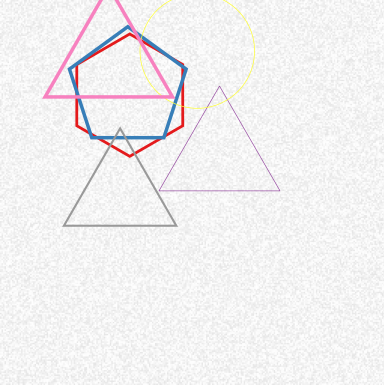[{"shape": "hexagon", "thickness": 2, "radius": 0.79, "center": [0.337, 0.753]}, {"shape": "pentagon", "thickness": 2.5, "radius": 0.8, "center": [0.332, 0.771]}, {"shape": "triangle", "thickness": 0.5, "radius": 0.91, "center": [0.57, 0.595]}, {"shape": "circle", "thickness": 0.5, "radius": 0.74, "center": [0.512, 0.868]}, {"shape": "triangle", "thickness": 2.5, "radius": 0.96, "center": [0.283, 0.844]}, {"shape": "triangle", "thickness": 1.5, "radius": 0.84, "center": [0.312, 0.498]}]